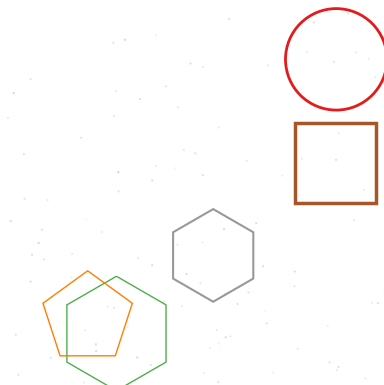[{"shape": "circle", "thickness": 2, "radius": 0.66, "center": [0.873, 0.846]}, {"shape": "hexagon", "thickness": 1, "radius": 0.74, "center": [0.302, 0.134]}, {"shape": "pentagon", "thickness": 1, "radius": 0.61, "center": [0.228, 0.175]}, {"shape": "square", "thickness": 2.5, "radius": 0.52, "center": [0.871, 0.577]}, {"shape": "hexagon", "thickness": 1.5, "radius": 0.6, "center": [0.554, 0.337]}]